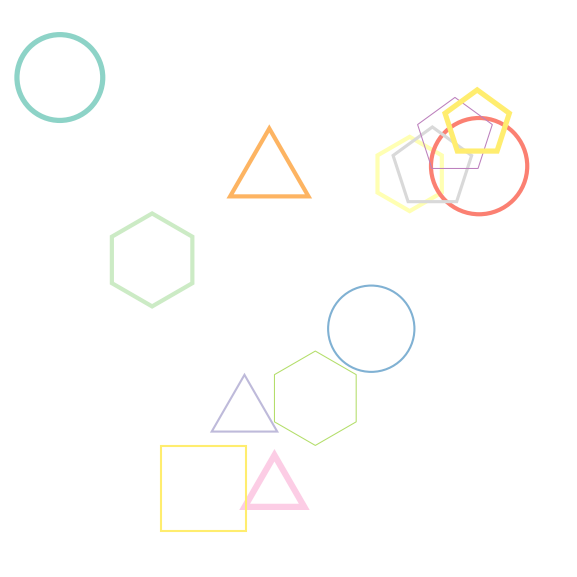[{"shape": "circle", "thickness": 2.5, "radius": 0.37, "center": [0.104, 0.865]}, {"shape": "hexagon", "thickness": 2, "radius": 0.32, "center": [0.709, 0.698]}, {"shape": "triangle", "thickness": 1, "radius": 0.33, "center": [0.423, 0.285]}, {"shape": "circle", "thickness": 2, "radius": 0.42, "center": [0.83, 0.711]}, {"shape": "circle", "thickness": 1, "radius": 0.37, "center": [0.643, 0.43]}, {"shape": "triangle", "thickness": 2, "radius": 0.39, "center": [0.466, 0.698]}, {"shape": "hexagon", "thickness": 0.5, "radius": 0.41, "center": [0.546, 0.31]}, {"shape": "triangle", "thickness": 3, "radius": 0.3, "center": [0.475, 0.151]}, {"shape": "pentagon", "thickness": 1.5, "radius": 0.36, "center": [0.749, 0.708]}, {"shape": "pentagon", "thickness": 0.5, "radius": 0.34, "center": [0.788, 0.762]}, {"shape": "hexagon", "thickness": 2, "radius": 0.4, "center": [0.263, 0.549]}, {"shape": "pentagon", "thickness": 2.5, "radius": 0.29, "center": [0.826, 0.785]}, {"shape": "square", "thickness": 1, "radius": 0.37, "center": [0.352, 0.153]}]